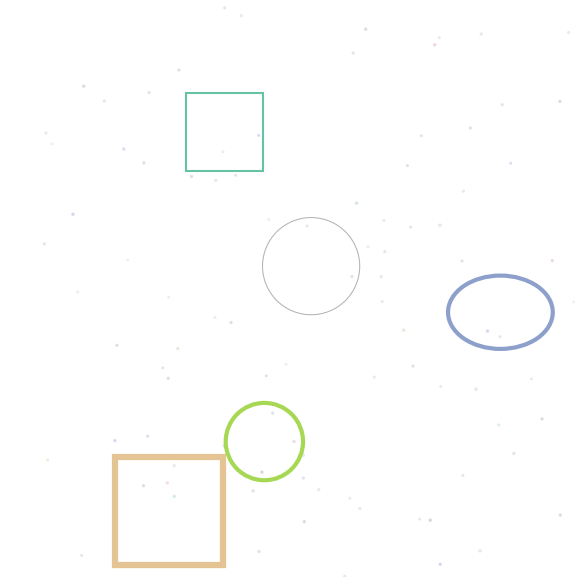[{"shape": "square", "thickness": 1, "radius": 0.34, "center": [0.389, 0.771]}, {"shape": "oval", "thickness": 2, "radius": 0.45, "center": [0.867, 0.458]}, {"shape": "circle", "thickness": 2, "radius": 0.33, "center": [0.458, 0.235]}, {"shape": "square", "thickness": 3, "radius": 0.47, "center": [0.293, 0.114]}, {"shape": "circle", "thickness": 0.5, "radius": 0.42, "center": [0.539, 0.538]}]